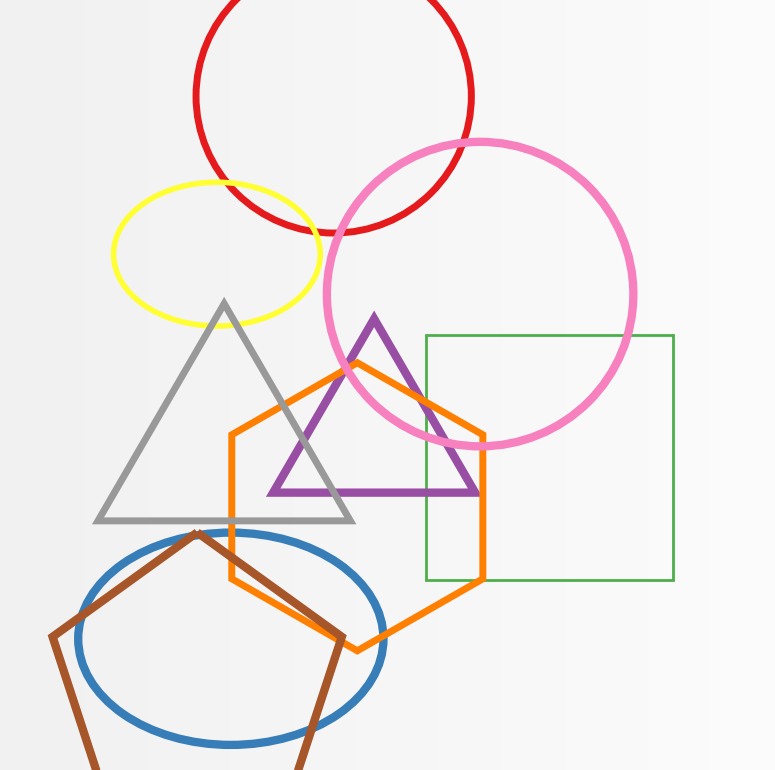[{"shape": "circle", "thickness": 2.5, "radius": 0.89, "center": [0.431, 0.875]}, {"shape": "oval", "thickness": 3, "radius": 0.98, "center": [0.298, 0.17]}, {"shape": "square", "thickness": 1, "radius": 0.8, "center": [0.709, 0.406]}, {"shape": "triangle", "thickness": 3, "radius": 0.75, "center": [0.483, 0.435]}, {"shape": "hexagon", "thickness": 2.5, "radius": 0.94, "center": [0.461, 0.342]}, {"shape": "oval", "thickness": 2, "radius": 0.67, "center": [0.28, 0.67]}, {"shape": "pentagon", "thickness": 3, "radius": 0.98, "center": [0.254, 0.112]}, {"shape": "circle", "thickness": 3, "radius": 0.99, "center": [0.62, 0.618]}, {"shape": "triangle", "thickness": 2.5, "radius": 0.94, "center": [0.289, 0.418]}]